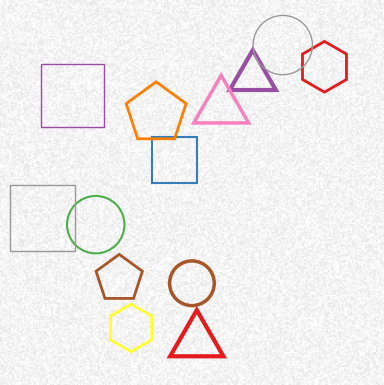[{"shape": "triangle", "thickness": 3, "radius": 0.4, "center": [0.511, 0.115]}, {"shape": "hexagon", "thickness": 2, "radius": 0.33, "center": [0.843, 0.827]}, {"shape": "square", "thickness": 1.5, "radius": 0.29, "center": [0.454, 0.584]}, {"shape": "circle", "thickness": 1.5, "radius": 0.37, "center": [0.249, 0.416]}, {"shape": "square", "thickness": 1, "radius": 0.41, "center": [0.189, 0.753]}, {"shape": "triangle", "thickness": 3, "radius": 0.35, "center": [0.657, 0.801]}, {"shape": "pentagon", "thickness": 2, "radius": 0.41, "center": [0.406, 0.706]}, {"shape": "hexagon", "thickness": 2, "radius": 0.31, "center": [0.34, 0.148]}, {"shape": "circle", "thickness": 2.5, "radius": 0.29, "center": [0.498, 0.264]}, {"shape": "pentagon", "thickness": 2, "radius": 0.32, "center": [0.31, 0.276]}, {"shape": "triangle", "thickness": 2.5, "radius": 0.41, "center": [0.574, 0.722]}, {"shape": "circle", "thickness": 1, "radius": 0.39, "center": [0.734, 0.883]}, {"shape": "square", "thickness": 1, "radius": 0.43, "center": [0.111, 0.433]}]